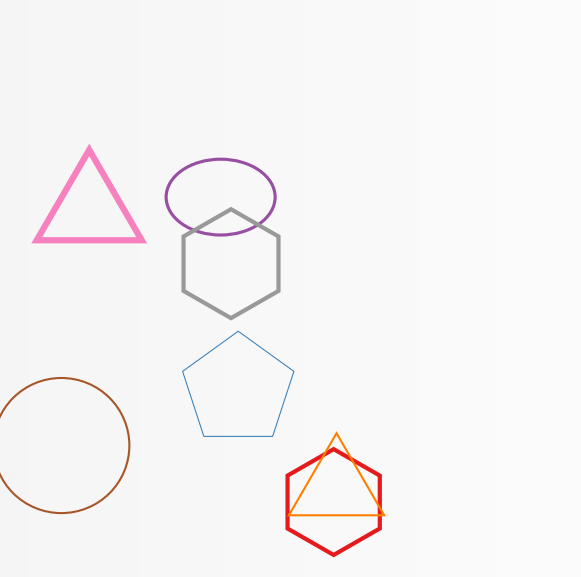[{"shape": "hexagon", "thickness": 2, "radius": 0.46, "center": [0.574, 0.13]}, {"shape": "pentagon", "thickness": 0.5, "radius": 0.5, "center": [0.41, 0.325]}, {"shape": "oval", "thickness": 1.5, "radius": 0.47, "center": [0.38, 0.658]}, {"shape": "triangle", "thickness": 1, "radius": 0.47, "center": [0.579, 0.154]}, {"shape": "circle", "thickness": 1, "radius": 0.58, "center": [0.106, 0.228]}, {"shape": "triangle", "thickness": 3, "radius": 0.52, "center": [0.154, 0.635]}, {"shape": "hexagon", "thickness": 2, "radius": 0.47, "center": [0.397, 0.543]}]